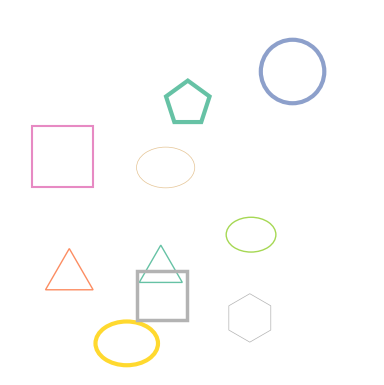[{"shape": "triangle", "thickness": 1, "radius": 0.32, "center": [0.418, 0.299]}, {"shape": "pentagon", "thickness": 3, "radius": 0.3, "center": [0.488, 0.731]}, {"shape": "triangle", "thickness": 1, "radius": 0.36, "center": [0.18, 0.283]}, {"shape": "circle", "thickness": 3, "radius": 0.41, "center": [0.76, 0.814]}, {"shape": "square", "thickness": 1.5, "radius": 0.4, "center": [0.163, 0.594]}, {"shape": "oval", "thickness": 1, "radius": 0.32, "center": [0.652, 0.39]}, {"shape": "oval", "thickness": 3, "radius": 0.41, "center": [0.329, 0.108]}, {"shape": "oval", "thickness": 0.5, "radius": 0.38, "center": [0.43, 0.565]}, {"shape": "hexagon", "thickness": 0.5, "radius": 0.31, "center": [0.649, 0.174]}, {"shape": "square", "thickness": 2.5, "radius": 0.32, "center": [0.421, 0.232]}]